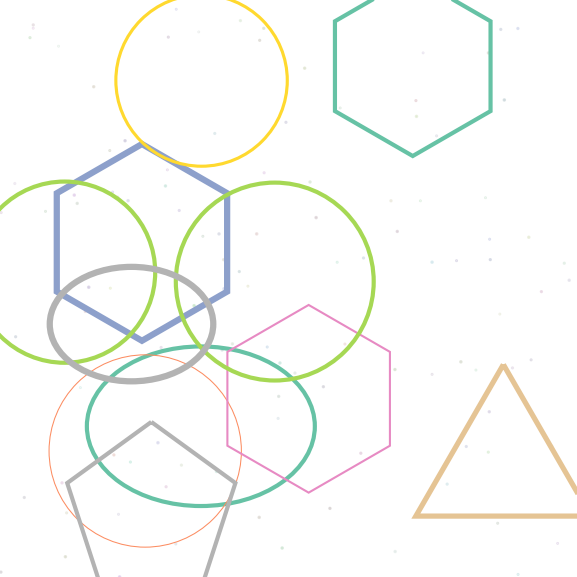[{"shape": "oval", "thickness": 2, "radius": 0.99, "center": [0.348, 0.261]}, {"shape": "hexagon", "thickness": 2, "radius": 0.78, "center": [0.715, 0.885]}, {"shape": "circle", "thickness": 0.5, "radius": 0.83, "center": [0.251, 0.218]}, {"shape": "hexagon", "thickness": 3, "radius": 0.85, "center": [0.246, 0.579]}, {"shape": "hexagon", "thickness": 1, "radius": 0.81, "center": [0.534, 0.309]}, {"shape": "circle", "thickness": 2, "radius": 0.86, "center": [0.476, 0.512]}, {"shape": "circle", "thickness": 2, "radius": 0.78, "center": [0.112, 0.528]}, {"shape": "circle", "thickness": 1.5, "radius": 0.74, "center": [0.349, 0.86]}, {"shape": "triangle", "thickness": 2.5, "radius": 0.87, "center": [0.872, 0.193]}, {"shape": "pentagon", "thickness": 2, "radius": 0.77, "center": [0.262, 0.115]}, {"shape": "oval", "thickness": 3, "radius": 0.71, "center": [0.228, 0.438]}]